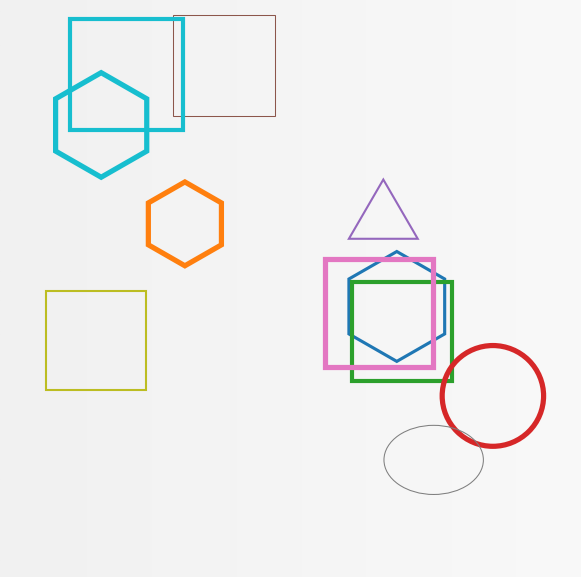[{"shape": "hexagon", "thickness": 1.5, "radius": 0.48, "center": [0.683, 0.468]}, {"shape": "hexagon", "thickness": 2.5, "radius": 0.36, "center": [0.318, 0.611]}, {"shape": "square", "thickness": 2, "radius": 0.43, "center": [0.691, 0.425]}, {"shape": "circle", "thickness": 2.5, "radius": 0.44, "center": [0.848, 0.314]}, {"shape": "triangle", "thickness": 1, "radius": 0.34, "center": [0.659, 0.62]}, {"shape": "square", "thickness": 0.5, "radius": 0.44, "center": [0.386, 0.886]}, {"shape": "square", "thickness": 2.5, "radius": 0.47, "center": [0.652, 0.457]}, {"shape": "oval", "thickness": 0.5, "radius": 0.43, "center": [0.746, 0.203]}, {"shape": "square", "thickness": 1, "radius": 0.43, "center": [0.166, 0.41]}, {"shape": "hexagon", "thickness": 2.5, "radius": 0.45, "center": [0.174, 0.783]}, {"shape": "square", "thickness": 2, "radius": 0.48, "center": [0.218, 0.87]}]